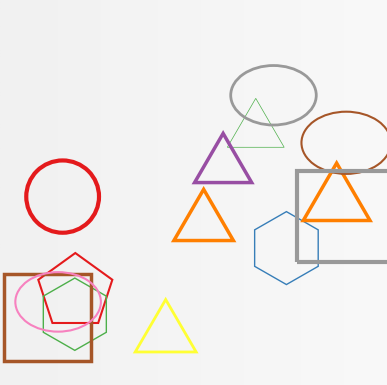[{"shape": "pentagon", "thickness": 1.5, "radius": 0.5, "center": [0.194, 0.242]}, {"shape": "circle", "thickness": 3, "radius": 0.47, "center": [0.162, 0.489]}, {"shape": "hexagon", "thickness": 1, "radius": 0.47, "center": [0.739, 0.356]}, {"shape": "triangle", "thickness": 0.5, "radius": 0.42, "center": [0.66, 0.66]}, {"shape": "hexagon", "thickness": 1, "radius": 0.47, "center": [0.193, 0.184]}, {"shape": "triangle", "thickness": 2.5, "radius": 0.43, "center": [0.576, 0.568]}, {"shape": "triangle", "thickness": 2.5, "radius": 0.5, "center": [0.869, 0.477]}, {"shape": "triangle", "thickness": 2.5, "radius": 0.44, "center": [0.526, 0.42]}, {"shape": "triangle", "thickness": 2, "radius": 0.45, "center": [0.428, 0.131]}, {"shape": "oval", "thickness": 1.5, "radius": 0.58, "center": [0.893, 0.629]}, {"shape": "square", "thickness": 2.5, "radius": 0.56, "center": [0.122, 0.174]}, {"shape": "oval", "thickness": 1.5, "radius": 0.55, "center": [0.15, 0.216]}, {"shape": "oval", "thickness": 2, "radius": 0.55, "center": [0.706, 0.753]}, {"shape": "square", "thickness": 3, "radius": 0.59, "center": [0.885, 0.438]}]